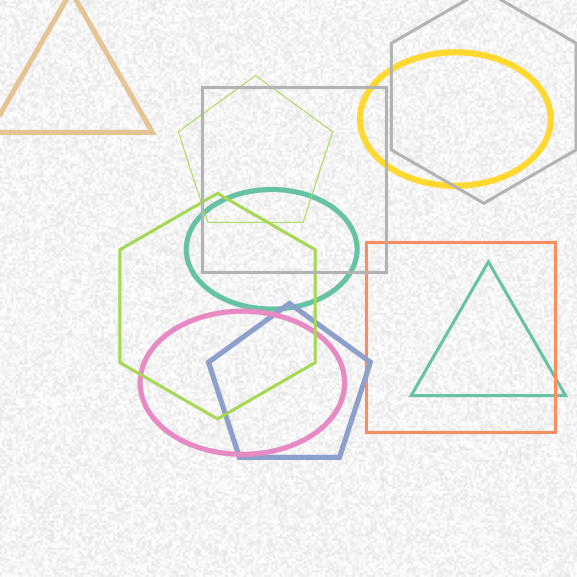[{"shape": "oval", "thickness": 2.5, "radius": 0.74, "center": [0.47, 0.567]}, {"shape": "triangle", "thickness": 1.5, "radius": 0.77, "center": [0.846, 0.391]}, {"shape": "square", "thickness": 1.5, "radius": 0.82, "center": [0.798, 0.415]}, {"shape": "pentagon", "thickness": 2.5, "radius": 0.74, "center": [0.501, 0.326]}, {"shape": "oval", "thickness": 2.5, "radius": 0.89, "center": [0.42, 0.336]}, {"shape": "pentagon", "thickness": 0.5, "radius": 0.7, "center": [0.442, 0.728]}, {"shape": "hexagon", "thickness": 1.5, "radius": 0.98, "center": [0.377, 0.469]}, {"shape": "oval", "thickness": 3, "radius": 0.83, "center": [0.788, 0.793]}, {"shape": "triangle", "thickness": 2.5, "radius": 0.81, "center": [0.123, 0.851]}, {"shape": "hexagon", "thickness": 1.5, "radius": 0.92, "center": [0.838, 0.832]}, {"shape": "square", "thickness": 1.5, "radius": 0.8, "center": [0.509, 0.688]}]